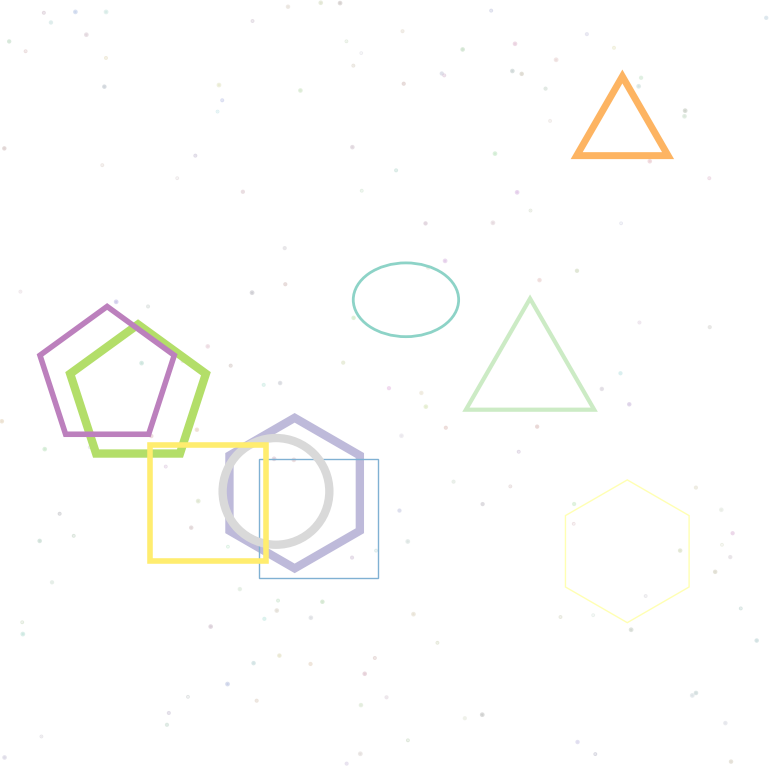[{"shape": "oval", "thickness": 1, "radius": 0.34, "center": [0.527, 0.611]}, {"shape": "hexagon", "thickness": 0.5, "radius": 0.46, "center": [0.815, 0.284]}, {"shape": "hexagon", "thickness": 3, "radius": 0.49, "center": [0.383, 0.36]}, {"shape": "square", "thickness": 0.5, "radius": 0.39, "center": [0.413, 0.326]}, {"shape": "triangle", "thickness": 2.5, "radius": 0.34, "center": [0.808, 0.832]}, {"shape": "pentagon", "thickness": 3, "radius": 0.46, "center": [0.179, 0.486]}, {"shape": "circle", "thickness": 3, "radius": 0.35, "center": [0.358, 0.362]}, {"shape": "pentagon", "thickness": 2, "radius": 0.46, "center": [0.139, 0.51]}, {"shape": "triangle", "thickness": 1.5, "radius": 0.48, "center": [0.688, 0.516]}, {"shape": "square", "thickness": 2, "radius": 0.37, "center": [0.27, 0.347]}]